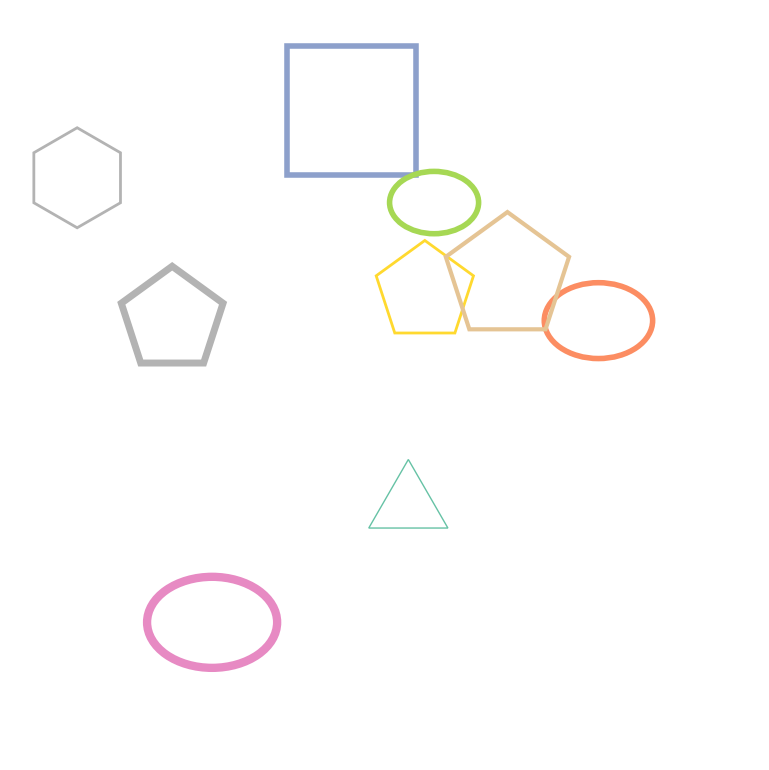[{"shape": "triangle", "thickness": 0.5, "radius": 0.3, "center": [0.53, 0.344]}, {"shape": "oval", "thickness": 2, "radius": 0.35, "center": [0.777, 0.584]}, {"shape": "square", "thickness": 2, "radius": 0.42, "center": [0.456, 0.856]}, {"shape": "oval", "thickness": 3, "radius": 0.42, "center": [0.275, 0.192]}, {"shape": "oval", "thickness": 2, "radius": 0.29, "center": [0.564, 0.737]}, {"shape": "pentagon", "thickness": 1, "radius": 0.33, "center": [0.552, 0.621]}, {"shape": "pentagon", "thickness": 1.5, "radius": 0.42, "center": [0.659, 0.64]}, {"shape": "hexagon", "thickness": 1, "radius": 0.32, "center": [0.1, 0.769]}, {"shape": "pentagon", "thickness": 2.5, "radius": 0.35, "center": [0.224, 0.585]}]